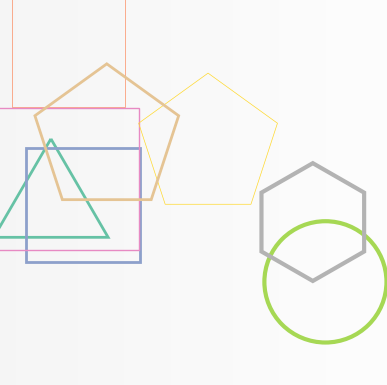[{"shape": "triangle", "thickness": 2, "radius": 0.85, "center": [0.131, 0.469]}, {"shape": "square", "thickness": 0.5, "radius": 0.73, "center": [0.177, 0.868]}, {"shape": "square", "thickness": 2, "radius": 0.74, "center": [0.214, 0.467]}, {"shape": "square", "thickness": 1, "radius": 0.92, "center": [0.173, 0.535]}, {"shape": "circle", "thickness": 3, "radius": 0.79, "center": [0.84, 0.268]}, {"shape": "pentagon", "thickness": 0.5, "radius": 0.94, "center": [0.537, 0.622]}, {"shape": "pentagon", "thickness": 2, "radius": 0.98, "center": [0.276, 0.639]}, {"shape": "hexagon", "thickness": 3, "radius": 0.76, "center": [0.807, 0.423]}]